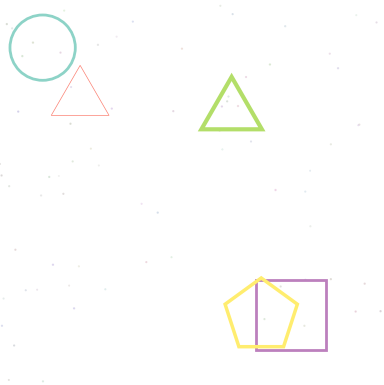[{"shape": "circle", "thickness": 2, "radius": 0.42, "center": [0.111, 0.876]}, {"shape": "triangle", "thickness": 0.5, "radius": 0.43, "center": [0.208, 0.744]}, {"shape": "triangle", "thickness": 3, "radius": 0.45, "center": [0.602, 0.71]}, {"shape": "square", "thickness": 2, "radius": 0.45, "center": [0.756, 0.183]}, {"shape": "pentagon", "thickness": 2.5, "radius": 0.49, "center": [0.679, 0.179]}]